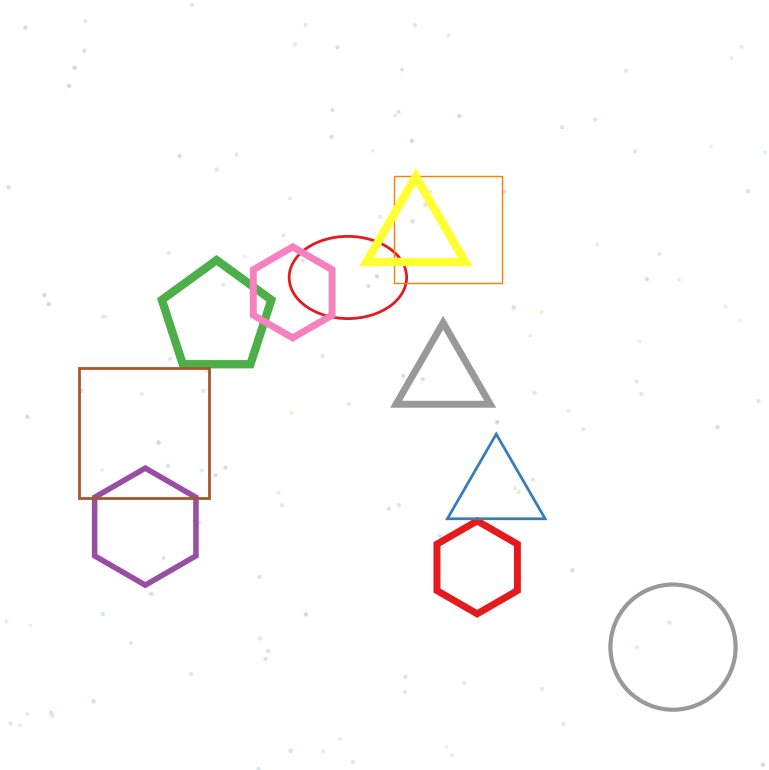[{"shape": "hexagon", "thickness": 2.5, "radius": 0.3, "center": [0.62, 0.263]}, {"shape": "oval", "thickness": 1, "radius": 0.38, "center": [0.452, 0.64]}, {"shape": "triangle", "thickness": 1, "radius": 0.37, "center": [0.644, 0.363]}, {"shape": "pentagon", "thickness": 3, "radius": 0.37, "center": [0.281, 0.587]}, {"shape": "hexagon", "thickness": 2, "radius": 0.38, "center": [0.189, 0.316]}, {"shape": "square", "thickness": 0.5, "radius": 0.35, "center": [0.582, 0.702]}, {"shape": "triangle", "thickness": 3, "radius": 0.37, "center": [0.54, 0.697]}, {"shape": "square", "thickness": 1, "radius": 0.42, "center": [0.187, 0.438]}, {"shape": "hexagon", "thickness": 2.5, "radius": 0.3, "center": [0.38, 0.62]}, {"shape": "circle", "thickness": 1.5, "radius": 0.41, "center": [0.874, 0.16]}, {"shape": "triangle", "thickness": 2.5, "radius": 0.35, "center": [0.576, 0.51]}]